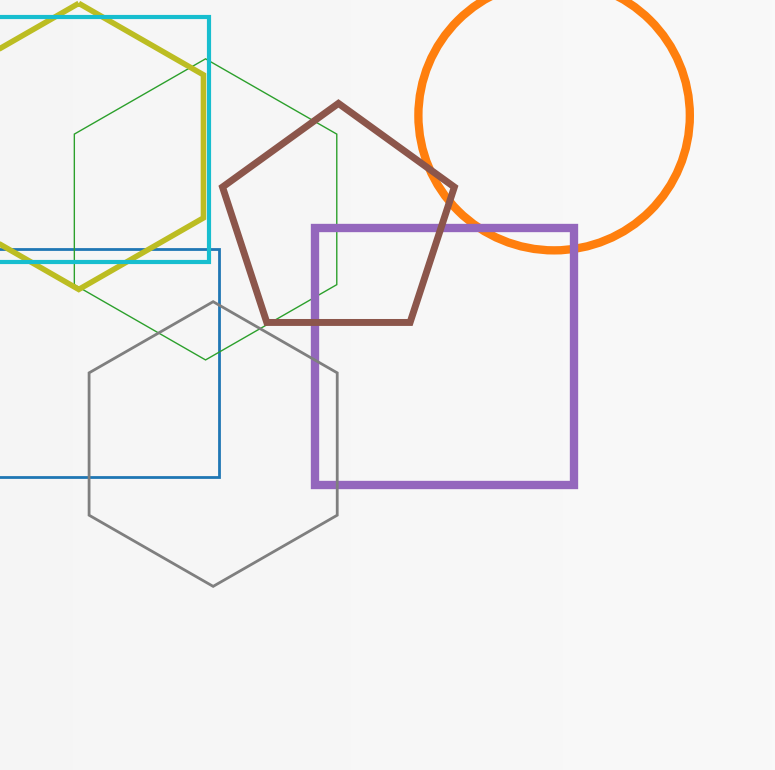[{"shape": "square", "thickness": 1, "radius": 0.74, "center": [0.134, 0.529]}, {"shape": "circle", "thickness": 3, "radius": 0.88, "center": [0.715, 0.85]}, {"shape": "hexagon", "thickness": 0.5, "radius": 0.98, "center": [0.265, 0.728]}, {"shape": "square", "thickness": 3, "radius": 0.84, "center": [0.574, 0.537]}, {"shape": "pentagon", "thickness": 2.5, "radius": 0.79, "center": [0.437, 0.708]}, {"shape": "hexagon", "thickness": 1, "radius": 0.92, "center": [0.275, 0.423]}, {"shape": "hexagon", "thickness": 2, "radius": 0.93, "center": [0.102, 0.81]}, {"shape": "square", "thickness": 1.5, "radius": 0.8, "center": [0.11, 0.819]}]